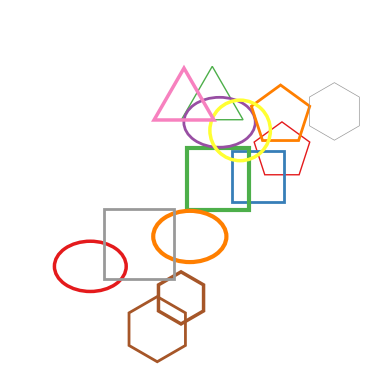[{"shape": "oval", "thickness": 2.5, "radius": 0.47, "center": [0.235, 0.308]}, {"shape": "pentagon", "thickness": 1, "radius": 0.38, "center": [0.732, 0.607]}, {"shape": "square", "thickness": 2, "radius": 0.33, "center": [0.67, 0.541]}, {"shape": "triangle", "thickness": 1, "radius": 0.46, "center": [0.551, 0.735]}, {"shape": "square", "thickness": 3, "radius": 0.4, "center": [0.566, 0.536]}, {"shape": "oval", "thickness": 2, "radius": 0.46, "center": [0.57, 0.682]}, {"shape": "pentagon", "thickness": 2, "radius": 0.4, "center": [0.729, 0.699]}, {"shape": "oval", "thickness": 3, "radius": 0.48, "center": [0.493, 0.386]}, {"shape": "circle", "thickness": 2.5, "radius": 0.39, "center": [0.624, 0.661]}, {"shape": "hexagon", "thickness": 2.5, "radius": 0.34, "center": [0.47, 0.226]}, {"shape": "hexagon", "thickness": 2, "radius": 0.42, "center": [0.408, 0.145]}, {"shape": "triangle", "thickness": 2.5, "radius": 0.45, "center": [0.478, 0.733]}, {"shape": "hexagon", "thickness": 0.5, "radius": 0.37, "center": [0.869, 0.711]}, {"shape": "square", "thickness": 2, "radius": 0.45, "center": [0.36, 0.365]}]